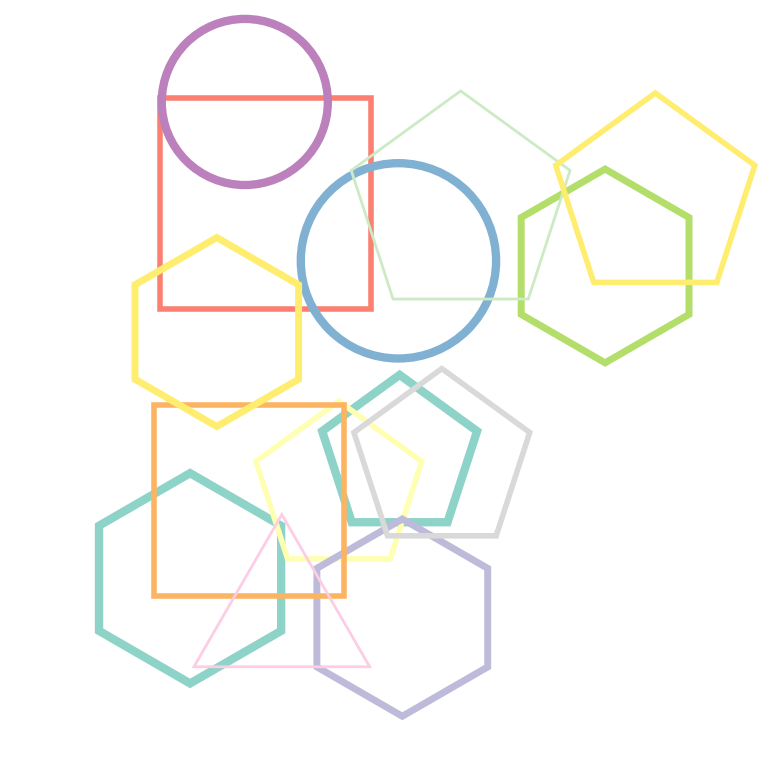[{"shape": "pentagon", "thickness": 3, "radius": 0.53, "center": [0.519, 0.407]}, {"shape": "hexagon", "thickness": 3, "radius": 0.68, "center": [0.247, 0.249]}, {"shape": "pentagon", "thickness": 2, "radius": 0.57, "center": [0.44, 0.366]}, {"shape": "hexagon", "thickness": 2.5, "radius": 0.64, "center": [0.522, 0.198]}, {"shape": "square", "thickness": 2, "radius": 0.69, "center": [0.345, 0.735]}, {"shape": "circle", "thickness": 3, "radius": 0.63, "center": [0.517, 0.661]}, {"shape": "square", "thickness": 2, "radius": 0.62, "center": [0.323, 0.35]}, {"shape": "hexagon", "thickness": 2.5, "radius": 0.63, "center": [0.786, 0.655]}, {"shape": "triangle", "thickness": 1, "radius": 0.66, "center": [0.366, 0.2]}, {"shape": "pentagon", "thickness": 2, "radius": 0.6, "center": [0.574, 0.401]}, {"shape": "circle", "thickness": 3, "radius": 0.54, "center": [0.318, 0.868]}, {"shape": "pentagon", "thickness": 1, "radius": 0.75, "center": [0.598, 0.733]}, {"shape": "pentagon", "thickness": 2, "radius": 0.68, "center": [0.851, 0.743]}, {"shape": "hexagon", "thickness": 2.5, "radius": 0.61, "center": [0.282, 0.569]}]